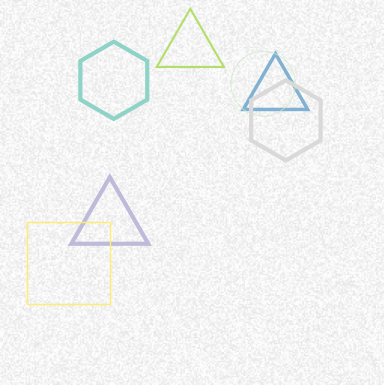[{"shape": "hexagon", "thickness": 3, "radius": 0.5, "center": [0.296, 0.791]}, {"shape": "triangle", "thickness": 3, "radius": 0.58, "center": [0.285, 0.425]}, {"shape": "triangle", "thickness": 2.5, "radius": 0.48, "center": [0.716, 0.764]}, {"shape": "triangle", "thickness": 1.5, "radius": 0.5, "center": [0.494, 0.876]}, {"shape": "hexagon", "thickness": 3, "radius": 0.52, "center": [0.743, 0.687]}, {"shape": "circle", "thickness": 0.5, "radius": 0.42, "center": [0.684, 0.782]}, {"shape": "square", "thickness": 1, "radius": 0.53, "center": [0.178, 0.316]}]